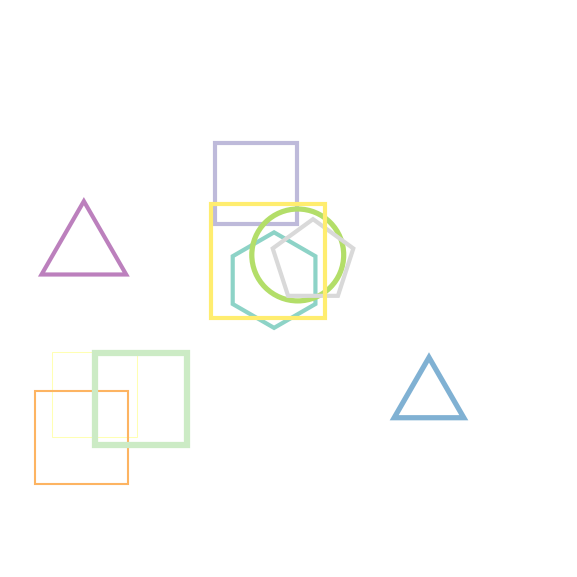[{"shape": "hexagon", "thickness": 2, "radius": 0.41, "center": [0.475, 0.514]}, {"shape": "square", "thickness": 0.5, "radius": 0.37, "center": [0.163, 0.317]}, {"shape": "square", "thickness": 2, "radius": 0.35, "center": [0.443, 0.681]}, {"shape": "triangle", "thickness": 2.5, "radius": 0.35, "center": [0.743, 0.311]}, {"shape": "square", "thickness": 1, "radius": 0.4, "center": [0.141, 0.242]}, {"shape": "circle", "thickness": 2.5, "radius": 0.4, "center": [0.516, 0.558]}, {"shape": "pentagon", "thickness": 2, "radius": 0.37, "center": [0.542, 0.546]}, {"shape": "triangle", "thickness": 2, "radius": 0.42, "center": [0.145, 0.566]}, {"shape": "square", "thickness": 3, "radius": 0.4, "center": [0.244, 0.308]}, {"shape": "square", "thickness": 2, "radius": 0.49, "center": [0.465, 0.547]}]